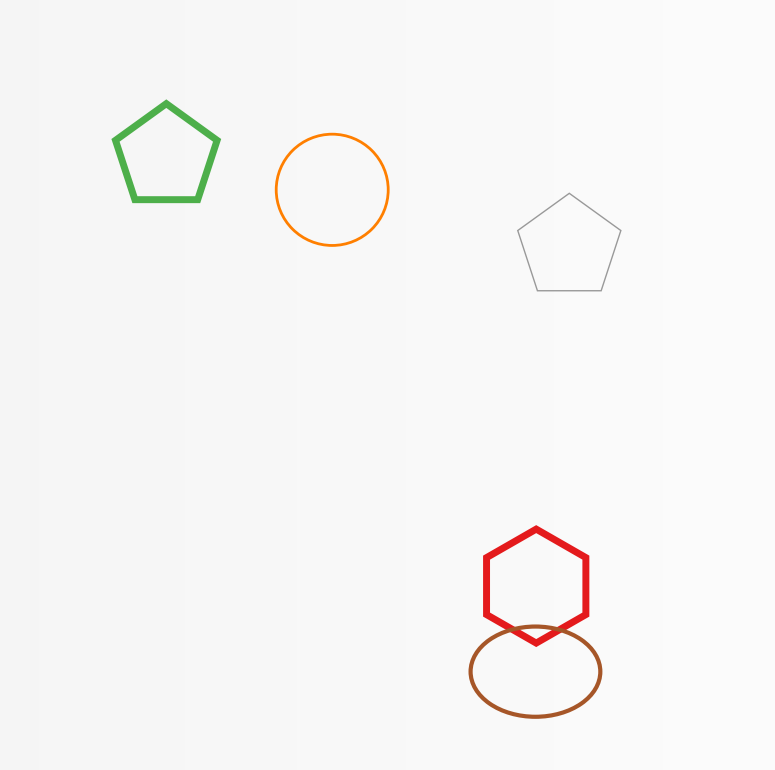[{"shape": "hexagon", "thickness": 2.5, "radius": 0.37, "center": [0.692, 0.239]}, {"shape": "pentagon", "thickness": 2.5, "radius": 0.34, "center": [0.215, 0.796]}, {"shape": "circle", "thickness": 1, "radius": 0.36, "center": [0.429, 0.753]}, {"shape": "oval", "thickness": 1.5, "radius": 0.42, "center": [0.691, 0.128]}, {"shape": "pentagon", "thickness": 0.5, "radius": 0.35, "center": [0.735, 0.679]}]